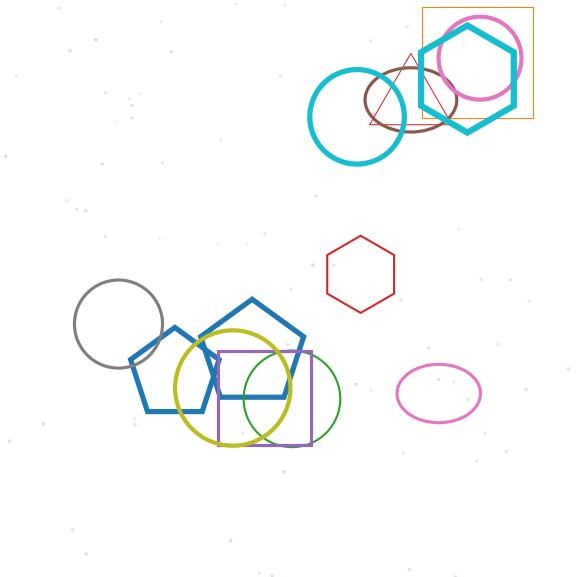[{"shape": "pentagon", "thickness": 2.5, "radius": 0.47, "center": [0.437, 0.387]}, {"shape": "pentagon", "thickness": 2.5, "radius": 0.4, "center": [0.303, 0.352]}, {"shape": "square", "thickness": 0.5, "radius": 0.48, "center": [0.827, 0.891]}, {"shape": "circle", "thickness": 1, "radius": 0.42, "center": [0.506, 0.309]}, {"shape": "triangle", "thickness": 0.5, "radius": 0.41, "center": [0.711, 0.824]}, {"shape": "hexagon", "thickness": 1, "radius": 0.33, "center": [0.625, 0.524]}, {"shape": "square", "thickness": 1.5, "radius": 0.4, "center": [0.459, 0.31]}, {"shape": "oval", "thickness": 1.5, "radius": 0.4, "center": [0.712, 0.826]}, {"shape": "circle", "thickness": 2, "radius": 0.36, "center": [0.831, 0.898]}, {"shape": "oval", "thickness": 1.5, "radius": 0.36, "center": [0.76, 0.318]}, {"shape": "circle", "thickness": 1.5, "radius": 0.38, "center": [0.205, 0.438]}, {"shape": "circle", "thickness": 2, "radius": 0.5, "center": [0.403, 0.327]}, {"shape": "circle", "thickness": 2.5, "radius": 0.41, "center": [0.618, 0.797]}, {"shape": "hexagon", "thickness": 3, "radius": 0.46, "center": [0.809, 0.862]}]